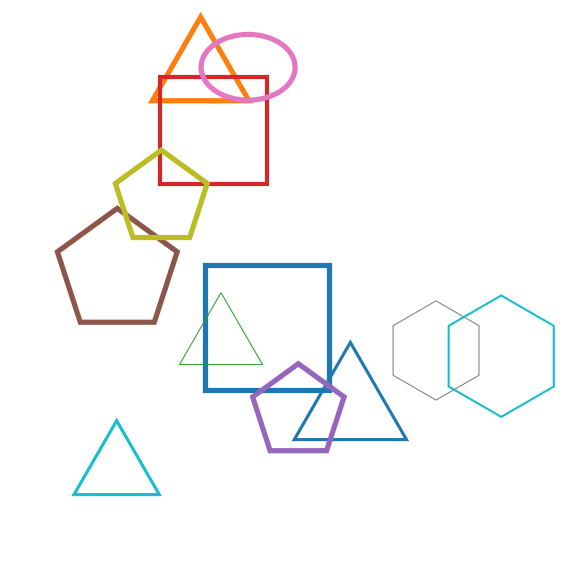[{"shape": "square", "thickness": 2.5, "radius": 0.54, "center": [0.462, 0.432]}, {"shape": "triangle", "thickness": 1.5, "radius": 0.56, "center": [0.607, 0.294]}, {"shape": "triangle", "thickness": 2.5, "radius": 0.48, "center": [0.347, 0.873]}, {"shape": "triangle", "thickness": 0.5, "radius": 0.42, "center": [0.383, 0.409]}, {"shape": "square", "thickness": 2, "radius": 0.46, "center": [0.37, 0.773]}, {"shape": "pentagon", "thickness": 2.5, "radius": 0.42, "center": [0.517, 0.286]}, {"shape": "pentagon", "thickness": 2.5, "radius": 0.55, "center": [0.203, 0.529]}, {"shape": "oval", "thickness": 2.5, "radius": 0.41, "center": [0.43, 0.883]}, {"shape": "hexagon", "thickness": 0.5, "radius": 0.43, "center": [0.755, 0.392]}, {"shape": "pentagon", "thickness": 2.5, "radius": 0.42, "center": [0.279, 0.656]}, {"shape": "triangle", "thickness": 1.5, "radius": 0.43, "center": [0.202, 0.185]}, {"shape": "hexagon", "thickness": 1, "radius": 0.53, "center": [0.868, 0.382]}]